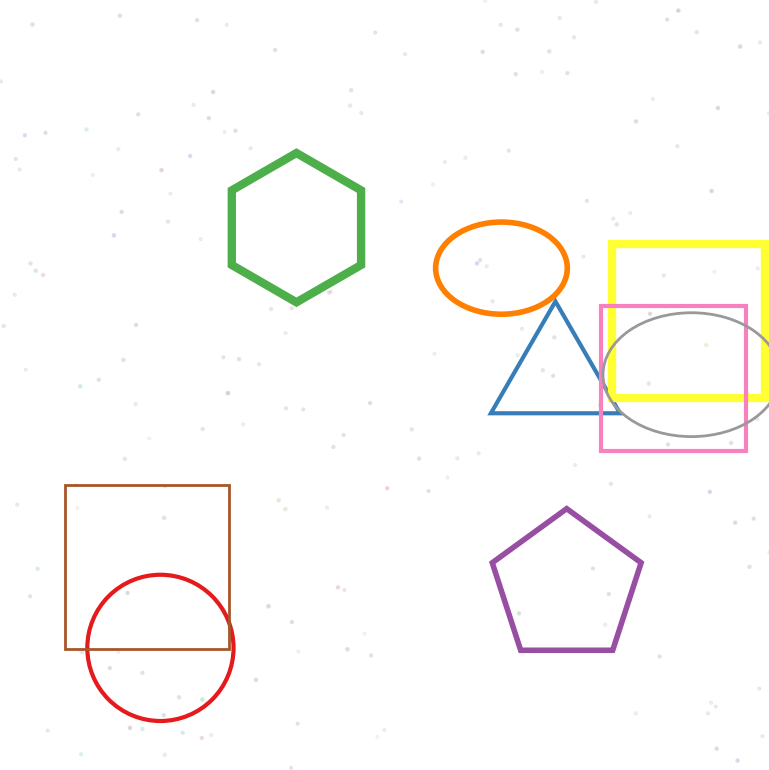[{"shape": "circle", "thickness": 1.5, "radius": 0.47, "center": [0.208, 0.159]}, {"shape": "triangle", "thickness": 1.5, "radius": 0.48, "center": [0.721, 0.512]}, {"shape": "hexagon", "thickness": 3, "radius": 0.48, "center": [0.385, 0.704]}, {"shape": "pentagon", "thickness": 2, "radius": 0.51, "center": [0.736, 0.238]}, {"shape": "oval", "thickness": 2, "radius": 0.43, "center": [0.651, 0.652]}, {"shape": "square", "thickness": 3, "radius": 0.5, "center": [0.894, 0.583]}, {"shape": "square", "thickness": 1, "radius": 0.53, "center": [0.191, 0.264]}, {"shape": "square", "thickness": 1.5, "radius": 0.47, "center": [0.875, 0.508]}, {"shape": "oval", "thickness": 1, "radius": 0.57, "center": [0.898, 0.513]}]